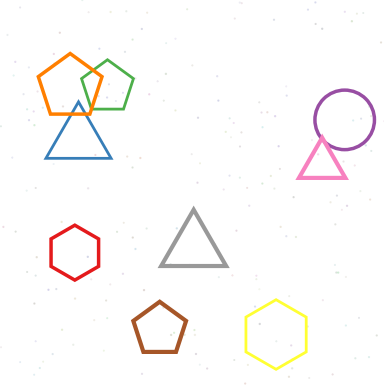[{"shape": "hexagon", "thickness": 2.5, "radius": 0.36, "center": [0.194, 0.344]}, {"shape": "triangle", "thickness": 2, "radius": 0.49, "center": [0.204, 0.638]}, {"shape": "pentagon", "thickness": 2, "radius": 0.35, "center": [0.279, 0.774]}, {"shape": "circle", "thickness": 2.5, "radius": 0.39, "center": [0.895, 0.689]}, {"shape": "pentagon", "thickness": 2.5, "radius": 0.43, "center": [0.182, 0.774]}, {"shape": "hexagon", "thickness": 2, "radius": 0.45, "center": [0.717, 0.131]}, {"shape": "pentagon", "thickness": 3, "radius": 0.36, "center": [0.415, 0.144]}, {"shape": "triangle", "thickness": 3, "radius": 0.35, "center": [0.837, 0.573]}, {"shape": "triangle", "thickness": 3, "radius": 0.49, "center": [0.503, 0.358]}]